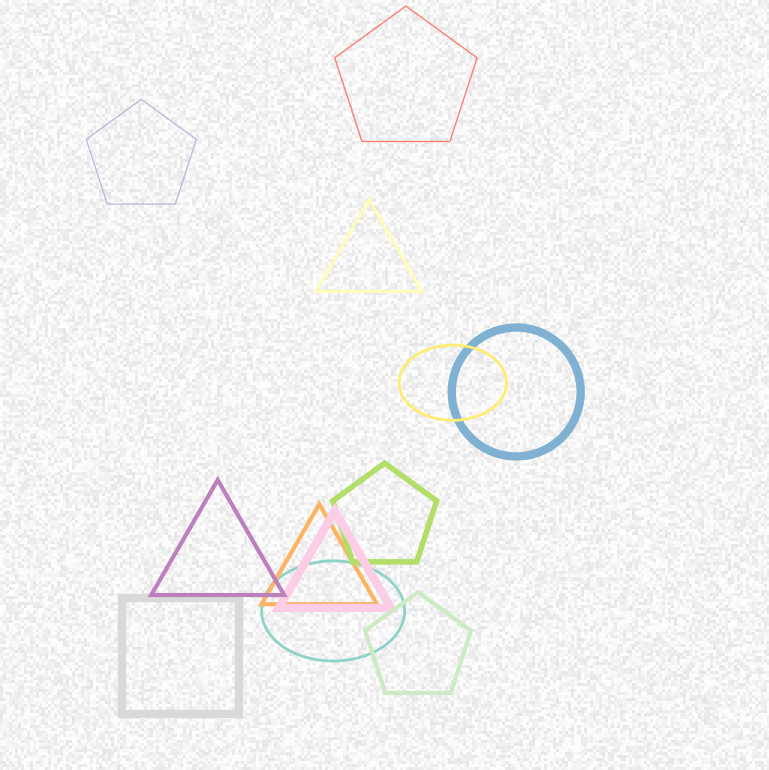[{"shape": "oval", "thickness": 1, "radius": 0.46, "center": [0.433, 0.207]}, {"shape": "triangle", "thickness": 1, "radius": 0.4, "center": [0.479, 0.661]}, {"shape": "pentagon", "thickness": 0.5, "radius": 0.38, "center": [0.183, 0.796]}, {"shape": "pentagon", "thickness": 0.5, "radius": 0.49, "center": [0.527, 0.895]}, {"shape": "circle", "thickness": 3, "radius": 0.42, "center": [0.67, 0.491]}, {"shape": "triangle", "thickness": 1.5, "radius": 0.43, "center": [0.415, 0.259]}, {"shape": "pentagon", "thickness": 2, "radius": 0.35, "center": [0.5, 0.328]}, {"shape": "triangle", "thickness": 3, "radius": 0.42, "center": [0.435, 0.252]}, {"shape": "square", "thickness": 3, "radius": 0.38, "center": [0.234, 0.148]}, {"shape": "triangle", "thickness": 1.5, "radius": 0.5, "center": [0.283, 0.277]}, {"shape": "pentagon", "thickness": 1.5, "radius": 0.36, "center": [0.543, 0.159]}, {"shape": "oval", "thickness": 1, "radius": 0.35, "center": [0.588, 0.503]}]